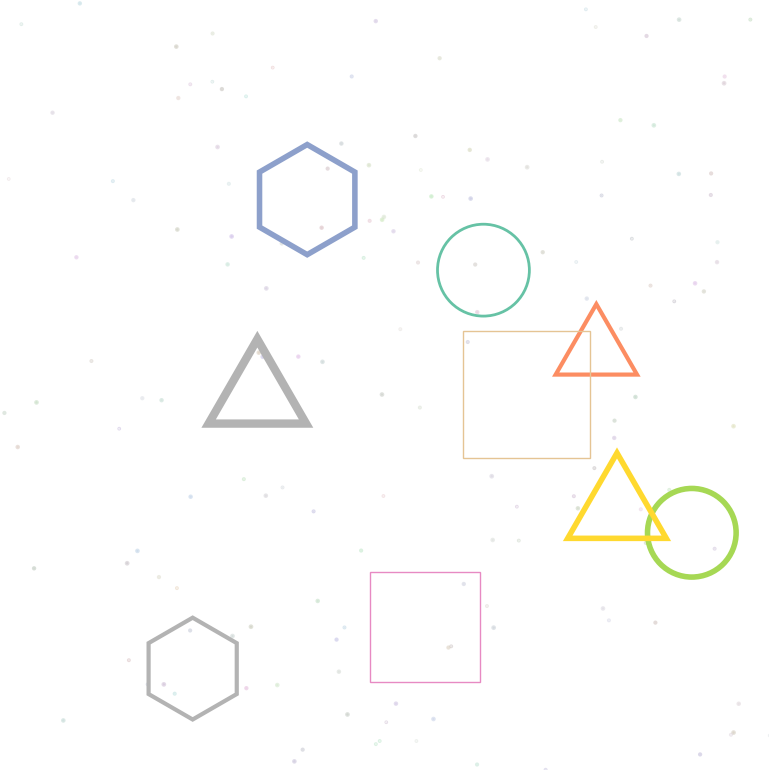[{"shape": "circle", "thickness": 1, "radius": 0.3, "center": [0.628, 0.649]}, {"shape": "triangle", "thickness": 1.5, "radius": 0.31, "center": [0.774, 0.544]}, {"shape": "hexagon", "thickness": 2, "radius": 0.36, "center": [0.399, 0.741]}, {"shape": "square", "thickness": 0.5, "radius": 0.36, "center": [0.551, 0.186]}, {"shape": "circle", "thickness": 2, "radius": 0.29, "center": [0.898, 0.308]}, {"shape": "triangle", "thickness": 2, "radius": 0.37, "center": [0.801, 0.338]}, {"shape": "square", "thickness": 0.5, "radius": 0.41, "center": [0.683, 0.487]}, {"shape": "hexagon", "thickness": 1.5, "radius": 0.33, "center": [0.25, 0.132]}, {"shape": "triangle", "thickness": 3, "radius": 0.37, "center": [0.334, 0.486]}]